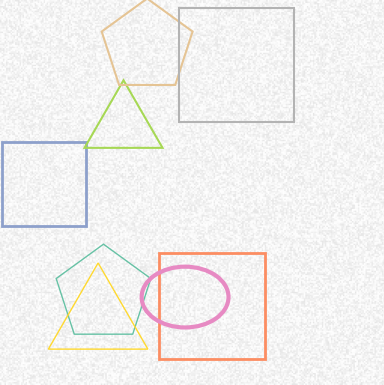[{"shape": "pentagon", "thickness": 1, "radius": 0.65, "center": [0.269, 0.237]}, {"shape": "square", "thickness": 2, "radius": 0.69, "center": [0.55, 0.206]}, {"shape": "square", "thickness": 2, "radius": 0.55, "center": [0.115, 0.522]}, {"shape": "oval", "thickness": 3, "radius": 0.56, "center": [0.481, 0.228]}, {"shape": "triangle", "thickness": 1.5, "radius": 0.58, "center": [0.321, 0.674]}, {"shape": "triangle", "thickness": 1, "radius": 0.75, "center": [0.255, 0.168]}, {"shape": "pentagon", "thickness": 1.5, "radius": 0.62, "center": [0.382, 0.88]}, {"shape": "square", "thickness": 1.5, "radius": 0.75, "center": [0.614, 0.831]}]